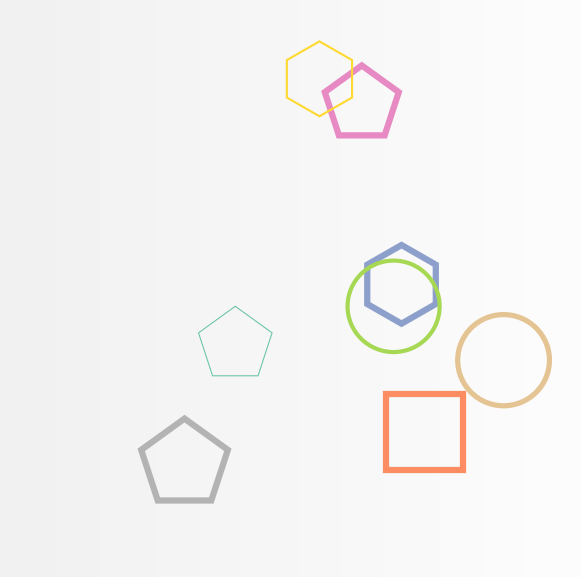[{"shape": "pentagon", "thickness": 0.5, "radius": 0.33, "center": [0.405, 0.402]}, {"shape": "square", "thickness": 3, "radius": 0.33, "center": [0.731, 0.251]}, {"shape": "hexagon", "thickness": 3, "radius": 0.34, "center": [0.691, 0.507]}, {"shape": "pentagon", "thickness": 3, "radius": 0.33, "center": [0.622, 0.819]}, {"shape": "circle", "thickness": 2, "radius": 0.4, "center": [0.677, 0.469]}, {"shape": "hexagon", "thickness": 1, "radius": 0.32, "center": [0.55, 0.863]}, {"shape": "circle", "thickness": 2.5, "radius": 0.39, "center": [0.866, 0.375]}, {"shape": "pentagon", "thickness": 3, "radius": 0.39, "center": [0.317, 0.196]}]